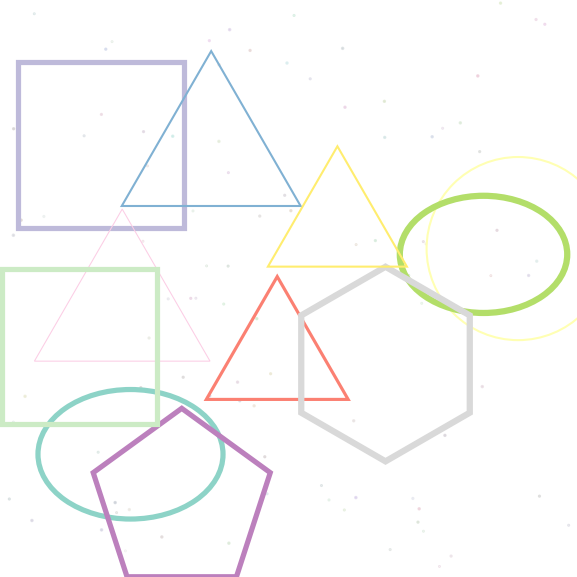[{"shape": "oval", "thickness": 2.5, "radius": 0.8, "center": [0.226, 0.213]}, {"shape": "circle", "thickness": 1, "radius": 0.79, "center": [0.897, 0.569]}, {"shape": "square", "thickness": 2.5, "radius": 0.72, "center": [0.174, 0.748]}, {"shape": "triangle", "thickness": 1.5, "radius": 0.71, "center": [0.48, 0.378]}, {"shape": "triangle", "thickness": 1, "radius": 0.89, "center": [0.366, 0.732]}, {"shape": "oval", "thickness": 3, "radius": 0.72, "center": [0.837, 0.559]}, {"shape": "triangle", "thickness": 0.5, "radius": 0.88, "center": [0.212, 0.462]}, {"shape": "hexagon", "thickness": 3, "radius": 0.84, "center": [0.668, 0.369]}, {"shape": "pentagon", "thickness": 2.5, "radius": 0.81, "center": [0.315, 0.131]}, {"shape": "square", "thickness": 2.5, "radius": 0.67, "center": [0.138, 0.399]}, {"shape": "triangle", "thickness": 1, "radius": 0.69, "center": [0.584, 0.607]}]